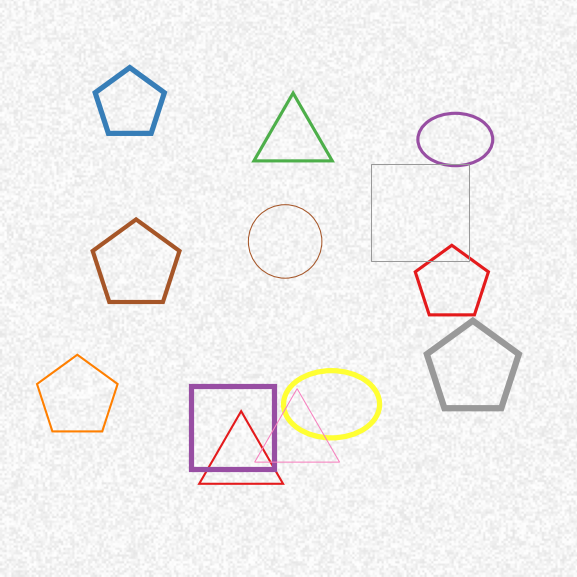[{"shape": "triangle", "thickness": 1, "radius": 0.42, "center": [0.418, 0.203]}, {"shape": "pentagon", "thickness": 1.5, "radius": 0.33, "center": [0.782, 0.508]}, {"shape": "pentagon", "thickness": 2.5, "radius": 0.31, "center": [0.225, 0.819]}, {"shape": "triangle", "thickness": 1.5, "radius": 0.39, "center": [0.507, 0.76]}, {"shape": "oval", "thickness": 1.5, "radius": 0.32, "center": [0.788, 0.758]}, {"shape": "square", "thickness": 2.5, "radius": 0.36, "center": [0.403, 0.258]}, {"shape": "pentagon", "thickness": 1, "radius": 0.37, "center": [0.134, 0.311]}, {"shape": "oval", "thickness": 2.5, "radius": 0.42, "center": [0.574, 0.299]}, {"shape": "pentagon", "thickness": 2, "radius": 0.4, "center": [0.236, 0.54]}, {"shape": "circle", "thickness": 0.5, "radius": 0.32, "center": [0.494, 0.581]}, {"shape": "triangle", "thickness": 0.5, "radius": 0.42, "center": [0.514, 0.241]}, {"shape": "square", "thickness": 0.5, "radius": 0.42, "center": [0.727, 0.631]}, {"shape": "pentagon", "thickness": 3, "radius": 0.42, "center": [0.819, 0.36]}]